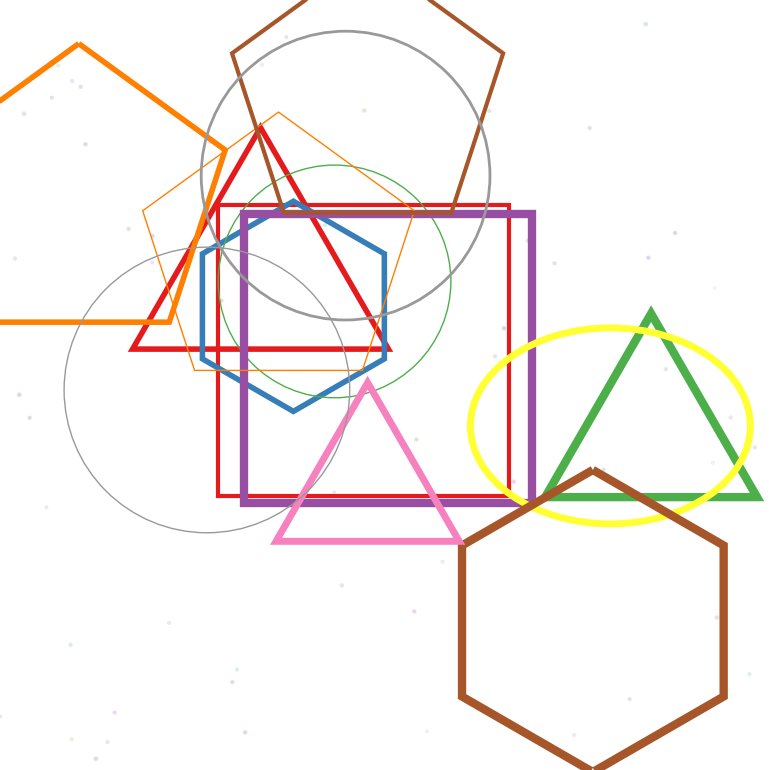[{"shape": "triangle", "thickness": 2, "radius": 0.96, "center": [0.338, 0.643]}, {"shape": "square", "thickness": 1.5, "radius": 0.95, "center": [0.472, 0.545]}, {"shape": "hexagon", "thickness": 2, "radius": 0.68, "center": [0.381, 0.602]}, {"shape": "triangle", "thickness": 3, "radius": 0.79, "center": [0.846, 0.434]}, {"shape": "circle", "thickness": 0.5, "radius": 0.76, "center": [0.434, 0.635]}, {"shape": "square", "thickness": 3, "radius": 0.94, "center": [0.504, 0.535]}, {"shape": "pentagon", "thickness": 2, "radius": 1.0, "center": [0.102, 0.743]}, {"shape": "pentagon", "thickness": 0.5, "radius": 0.93, "center": [0.362, 0.669]}, {"shape": "oval", "thickness": 2.5, "radius": 0.91, "center": [0.793, 0.447]}, {"shape": "hexagon", "thickness": 3, "radius": 0.98, "center": [0.77, 0.194]}, {"shape": "pentagon", "thickness": 1.5, "radius": 0.93, "center": [0.477, 0.874]}, {"shape": "triangle", "thickness": 2.5, "radius": 0.69, "center": [0.477, 0.366]}, {"shape": "circle", "thickness": 1, "radius": 0.94, "center": [0.449, 0.772]}, {"shape": "circle", "thickness": 0.5, "radius": 0.93, "center": [0.269, 0.494]}]